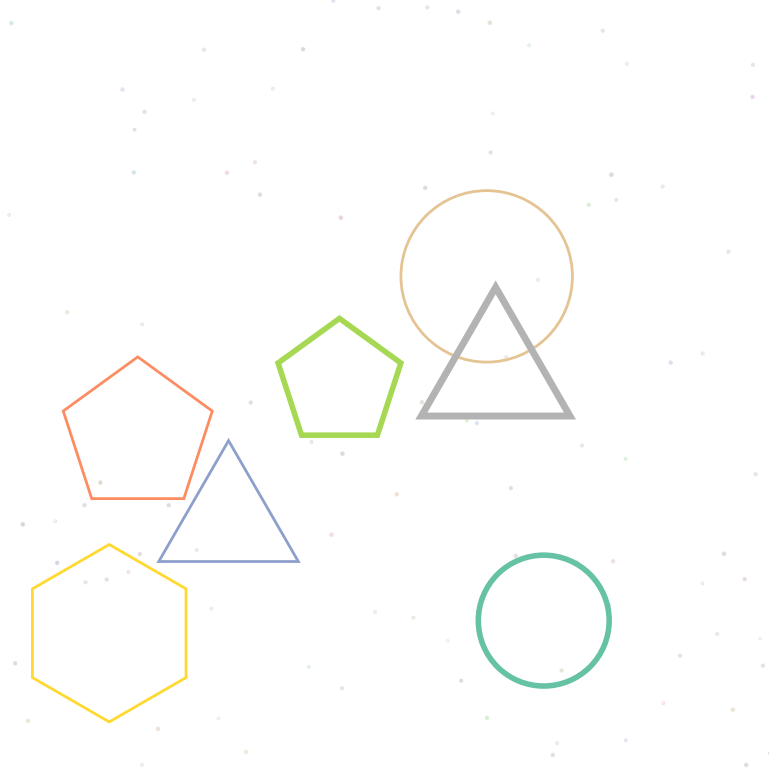[{"shape": "circle", "thickness": 2, "radius": 0.42, "center": [0.706, 0.194]}, {"shape": "pentagon", "thickness": 1, "radius": 0.51, "center": [0.179, 0.435]}, {"shape": "triangle", "thickness": 1, "radius": 0.52, "center": [0.297, 0.323]}, {"shape": "pentagon", "thickness": 2, "radius": 0.42, "center": [0.441, 0.503]}, {"shape": "hexagon", "thickness": 1, "radius": 0.58, "center": [0.142, 0.178]}, {"shape": "circle", "thickness": 1, "radius": 0.56, "center": [0.632, 0.641]}, {"shape": "triangle", "thickness": 2.5, "radius": 0.56, "center": [0.644, 0.515]}]